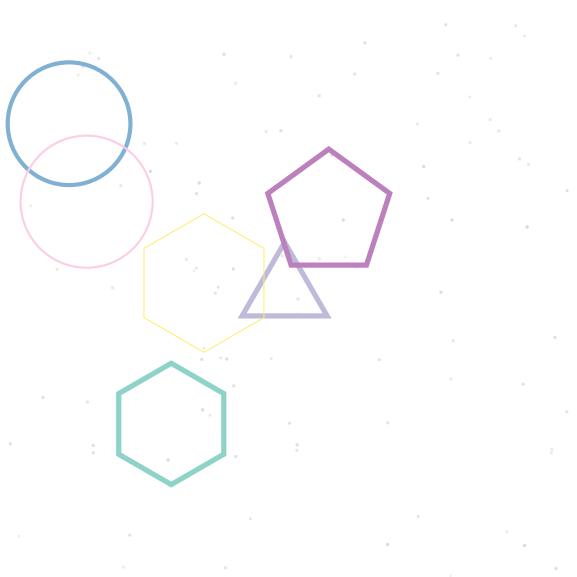[{"shape": "hexagon", "thickness": 2.5, "radius": 0.53, "center": [0.297, 0.265]}, {"shape": "triangle", "thickness": 2.5, "radius": 0.43, "center": [0.493, 0.495]}, {"shape": "circle", "thickness": 2, "radius": 0.53, "center": [0.12, 0.785]}, {"shape": "circle", "thickness": 1, "radius": 0.57, "center": [0.15, 0.65]}, {"shape": "pentagon", "thickness": 2.5, "radius": 0.55, "center": [0.569, 0.63]}, {"shape": "hexagon", "thickness": 0.5, "radius": 0.6, "center": [0.353, 0.509]}]